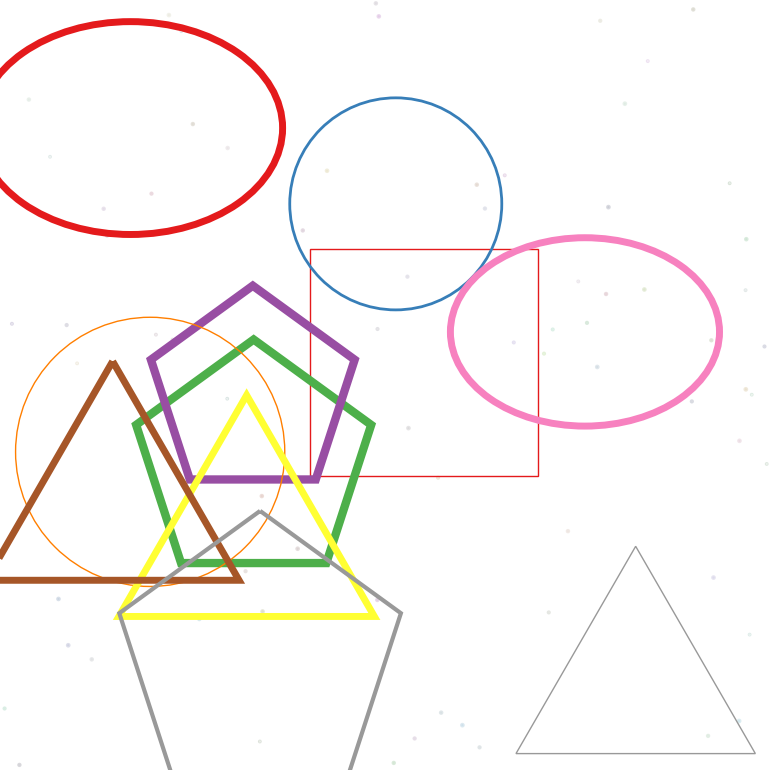[{"shape": "oval", "thickness": 2.5, "radius": 0.99, "center": [0.17, 0.834]}, {"shape": "square", "thickness": 0.5, "radius": 0.74, "center": [0.551, 0.529]}, {"shape": "circle", "thickness": 1, "radius": 0.69, "center": [0.514, 0.735]}, {"shape": "pentagon", "thickness": 3, "radius": 0.8, "center": [0.329, 0.399]}, {"shape": "pentagon", "thickness": 3, "radius": 0.7, "center": [0.328, 0.49]}, {"shape": "circle", "thickness": 0.5, "radius": 0.87, "center": [0.195, 0.413]}, {"shape": "triangle", "thickness": 2.5, "radius": 0.96, "center": [0.32, 0.295]}, {"shape": "triangle", "thickness": 2.5, "radius": 0.95, "center": [0.146, 0.341]}, {"shape": "oval", "thickness": 2.5, "radius": 0.87, "center": [0.76, 0.569]}, {"shape": "pentagon", "thickness": 1.5, "radius": 0.96, "center": [0.338, 0.144]}, {"shape": "triangle", "thickness": 0.5, "radius": 0.9, "center": [0.826, 0.111]}]